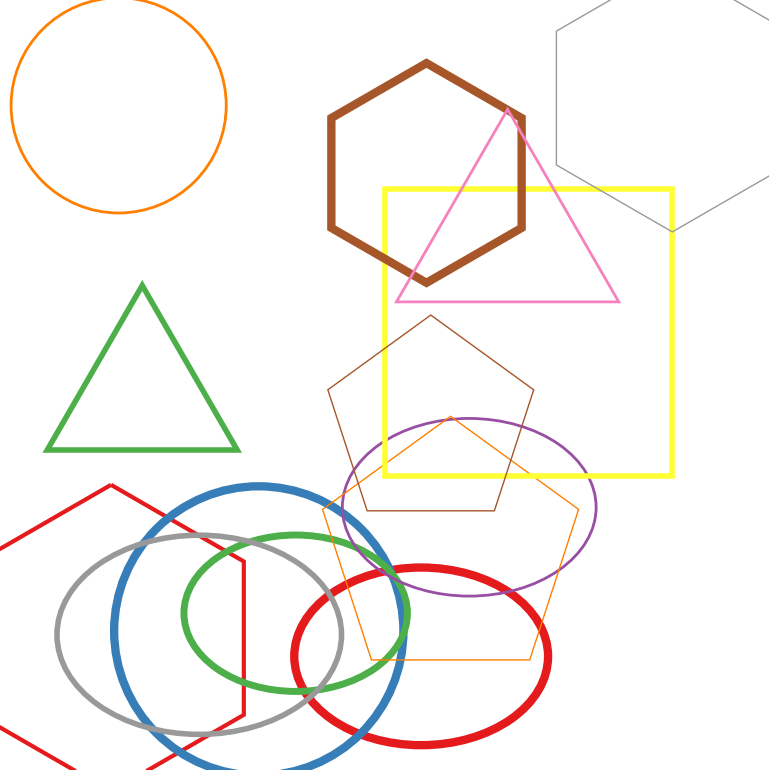[{"shape": "hexagon", "thickness": 1.5, "radius": 1.0, "center": [0.144, 0.171]}, {"shape": "oval", "thickness": 3, "radius": 0.82, "center": [0.547, 0.148]}, {"shape": "circle", "thickness": 3, "radius": 0.94, "center": [0.336, 0.181]}, {"shape": "oval", "thickness": 2.5, "radius": 0.73, "center": [0.384, 0.204]}, {"shape": "triangle", "thickness": 2, "radius": 0.71, "center": [0.185, 0.487]}, {"shape": "oval", "thickness": 1, "radius": 0.82, "center": [0.609, 0.341]}, {"shape": "circle", "thickness": 1, "radius": 0.7, "center": [0.154, 0.863]}, {"shape": "pentagon", "thickness": 0.5, "radius": 0.87, "center": [0.585, 0.284]}, {"shape": "square", "thickness": 2, "radius": 0.93, "center": [0.686, 0.568]}, {"shape": "hexagon", "thickness": 3, "radius": 0.71, "center": [0.554, 0.775]}, {"shape": "pentagon", "thickness": 0.5, "radius": 0.7, "center": [0.559, 0.45]}, {"shape": "triangle", "thickness": 1, "radius": 0.83, "center": [0.659, 0.691]}, {"shape": "hexagon", "thickness": 0.5, "radius": 0.87, "center": [0.873, 0.873]}, {"shape": "oval", "thickness": 2, "radius": 0.92, "center": [0.259, 0.176]}]